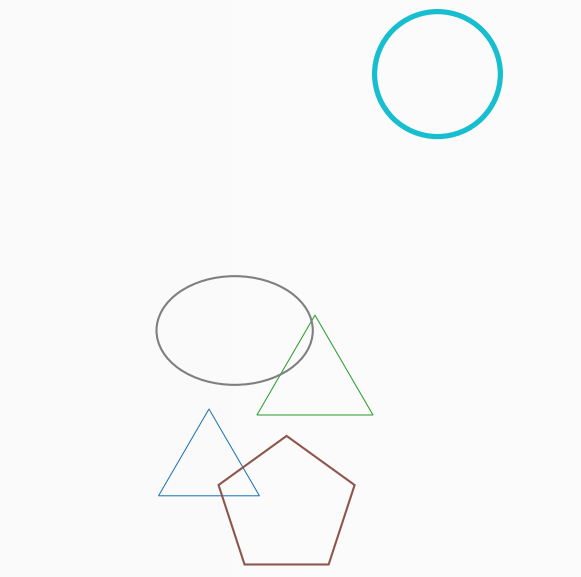[{"shape": "triangle", "thickness": 0.5, "radius": 0.5, "center": [0.36, 0.191]}, {"shape": "triangle", "thickness": 0.5, "radius": 0.58, "center": [0.542, 0.338]}, {"shape": "pentagon", "thickness": 1, "radius": 0.62, "center": [0.493, 0.121]}, {"shape": "oval", "thickness": 1, "radius": 0.67, "center": [0.404, 0.427]}, {"shape": "circle", "thickness": 2.5, "radius": 0.54, "center": [0.753, 0.871]}]